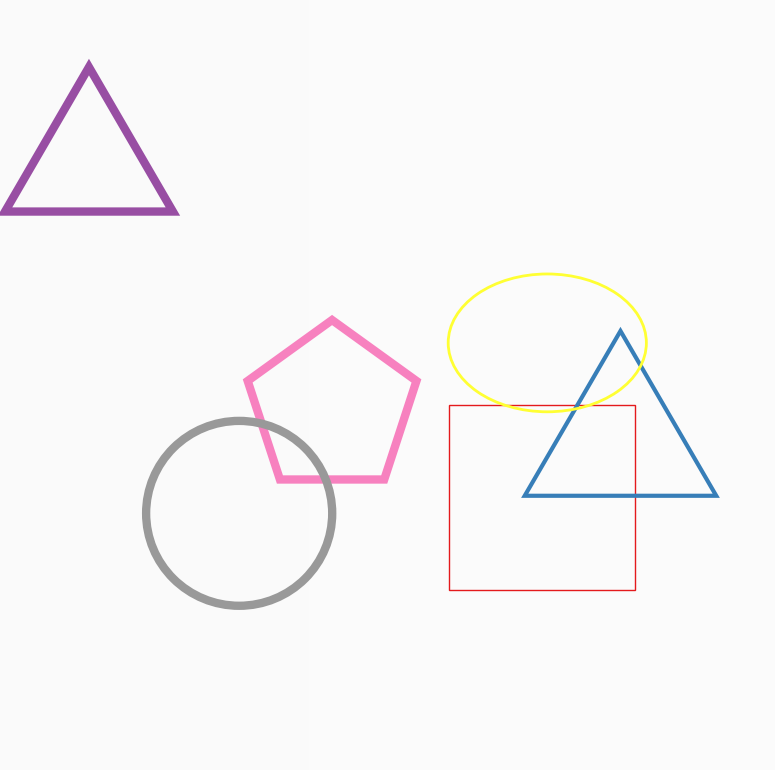[{"shape": "square", "thickness": 0.5, "radius": 0.6, "center": [0.7, 0.354]}, {"shape": "triangle", "thickness": 1.5, "radius": 0.71, "center": [0.801, 0.427]}, {"shape": "triangle", "thickness": 3, "radius": 0.63, "center": [0.115, 0.788]}, {"shape": "oval", "thickness": 1, "radius": 0.64, "center": [0.706, 0.555]}, {"shape": "pentagon", "thickness": 3, "radius": 0.57, "center": [0.428, 0.47]}, {"shape": "circle", "thickness": 3, "radius": 0.6, "center": [0.309, 0.333]}]